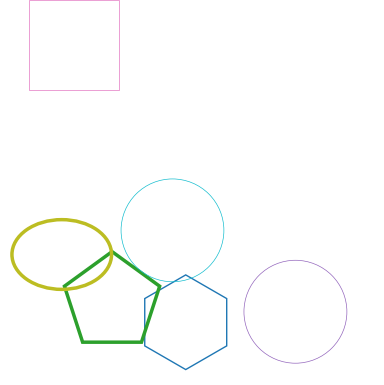[{"shape": "hexagon", "thickness": 1, "radius": 0.61, "center": [0.482, 0.163]}, {"shape": "pentagon", "thickness": 2.5, "radius": 0.65, "center": [0.291, 0.216]}, {"shape": "circle", "thickness": 0.5, "radius": 0.67, "center": [0.767, 0.19]}, {"shape": "square", "thickness": 0.5, "radius": 0.59, "center": [0.192, 0.883]}, {"shape": "oval", "thickness": 2.5, "radius": 0.65, "center": [0.16, 0.339]}, {"shape": "circle", "thickness": 0.5, "radius": 0.67, "center": [0.448, 0.402]}]